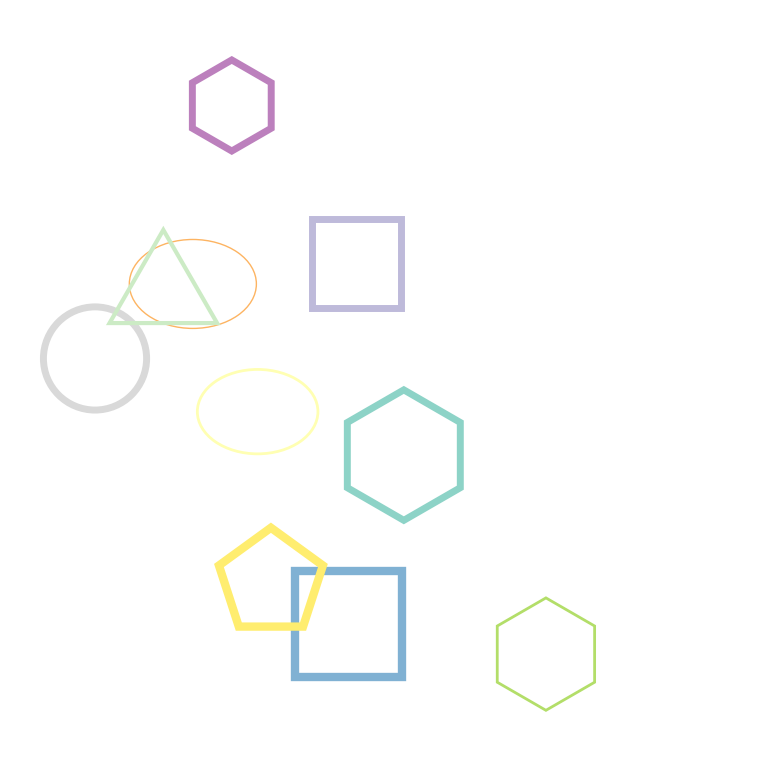[{"shape": "hexagon", "thickness": 2.5, "radius": 0.42, "center": [0.524, 0.409]}, {"shape": "oval", "thickness": 1, "radius": 0.39, "center": [0.335, 0.465]}, {"shape": "square", "thickness": 2.5, "radius": 0.29, "center": [0.463, 0.658]}, {"shape": "square", "thickness": 3, "radius": 0.35, "center": [0.452, 0.19]}, {"shape": "oval", "thickness": 0.5, "radius": 0.41, "center": [0.25, 0.631]}, {"shape": "hexagon", "thickness": 1, "radius": 0.37, "center": [0.709, 0.151]}, {"shape": "circle", "thickness": 2.5, "radius": 0.33, "center": [0.123, 0.534]}, {"shape": "hexagon", "thickness": 2.5, "radius": 0.3, "center": [0.301, 0.863]}, {"shape": "triangle", "thickness": 1.5, "radius": 0.4, "center": [0.212, 0.621]}, {"shape": "pentagon", "thickness": 3, "radius": 0.35, "center": [0.352, 0.244]}]